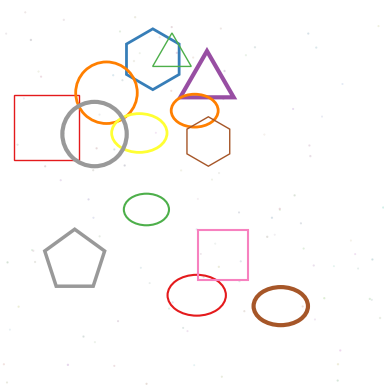[{"shape": "oval", "thickness": 1.5, "radius": 0.38, "center": [0.511, 0.233]}, {"shape": "square", "thickness": 1, "radius": 0.42, "center": [0.12, 0.668]}, {"shape": "hexagon", "thickness": 2, "radius": 0.39, "center": [0.397, 0.846]}, {"shape": "oval", "thickness": 1.5, "radius": 0.29, "center": [0.38, 0.456]}, {"shape": "triangle", "thickness": 1, "radius": 0.29, "center": [0.447, 0.856]}, {"shape": "triangle", "thickness": 3, "radius": 0.4, "center": [0.538, 0.787]}, {"shape": "circle", "thickness": 2, "radius": 0.4, "center": [0.277, 0.759]}, {"shape": "oval", "thickness": 2, "radius": 0.3, "center": [0.506, 0.713]}, {"shape": "oval", "thickness": 2, "radius": 0.36, "center": [0.362, 0.655]}, {"shape": "oval", "thickness": 3, "radius": 0.35, "center": [0.729, 0.205]}, {"shape": "hexagon", "thickness": 1, "radius": 0.32, "center": [0.541, 0.632]}, {"shape": "square", "thickness": 1.5, "radius": 0.32, "center": [0.579, 0.338]}, {"shape": "pentagon", "thickness": 2.5, "radius": 0.41, "center": [0.194, 0.323]}, {"shape": "circle", "thickness": 3, "radius": 0.42, "center": [0.246, 0.652]}]